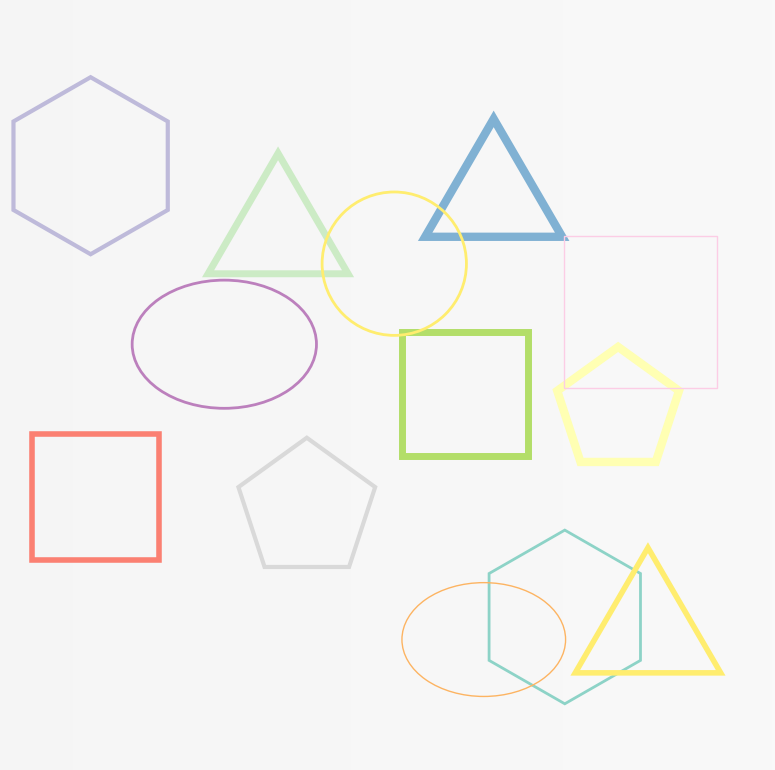[{"shape": "hexagon", "thickness": 1, "radius": 0.56, "center": [0.729, 0.199]}, {"shape": "pentagon", "thickness": 3, "radius": 0.41, "center": [0.798, 0.467]}, {"shape": "hexagon", "thickness": 1.5, "radius": 0.57, "center": [0.117, 0.785]}, {"shape": "square", "thickness": 2, "radius": 0.41, "center": [0.123, 0.354]}, {"shape": "triangle", "thickness": 3, "radius": 0.51, "center": [0.637, 0.744]}, {"shape": "oval", "thickness": 0.5, "radius": 0.53, "center": [0.624, 0.169]}, {"shape": "square", "thickness": 2.5, "radius": 0.41, "center": [0.6, 0.488]}, {"shape": "square", "thickness": 0.5, "radius": 0.49, "center": [0.827, 0.594]}, {"shape": "pentagon", "thickness": 1.5, "radius": 0.46, "center": [0.396, 0.339]}, {"shape": "oval", "thickness": 1, "radius": 0.59, "center": [0.289, 0.553]}, {"shape": "triangle", "thickness": 2.5, "radius": 0.52, "center": [0.359, 0.697]}, {"shape": "circle", "thickness": 1, "radius": 0.47, "center": [0.509, 0.658]}, {"shape": "triangle", "thickness": 2, "radius": 0.54, "center": [0.836, 0.18]}]